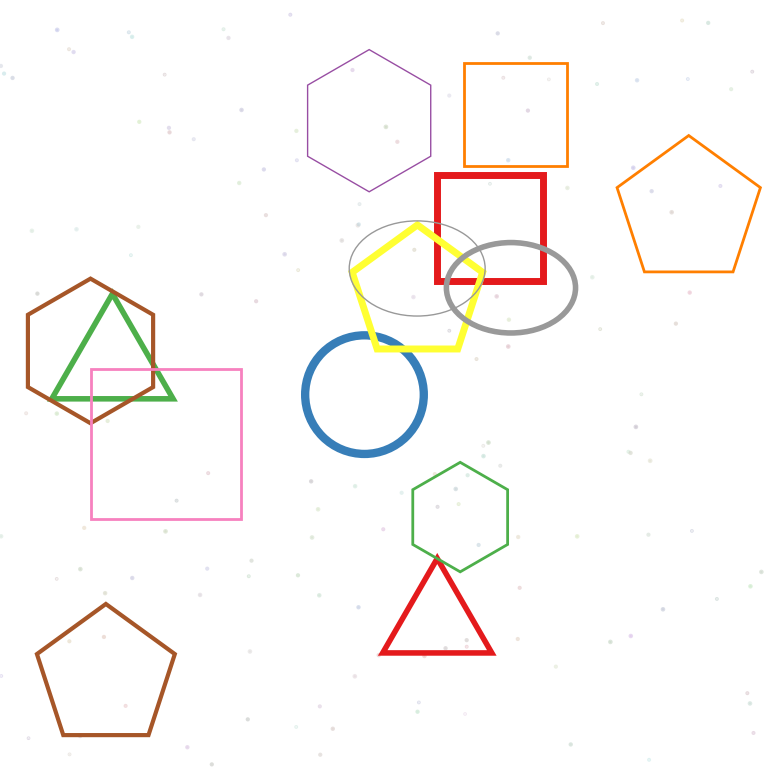[{"shape": "square", "thickness": 2.5, "radius": 0.34, "center": [0.637, 0.704]}, {"shape": "triangle", "thickness": 2, "radius": 0.41, "center": [0.568, 0.193]}, {"shape": "circle", "thickness": 3, "radius": 0.39, "center": [0.473, 0.487]}, {"shape": "hexagon", "thickness": 1, "radius": 0.36, "center": [0.598, 0.328]}, {"shape": "triangle", "thickness": 2, "radius": 0.45, "center": [0.146, 0.528]}, {"shape": "hexagon", "thickness": 0.5, "radius": 0.46, "center": [0.479, 0.843]}, {"shape": "square", "thickness": 1, "radius": 0.34, "center": [0.669, 0.852]}, {"shape": "pentagon", "thickness": 1, "radius": 0.49, "center": [0.894, 0.726]}, {"shape": "pentagon", "thickness": 2.5, "radius": 0.45, "center": [0.542, 0.619]}, {"shape": "hexagon", "thickness": 1.5, "radius": 0.47, "center": [0.118, 0.544]}, {"shape": "pentagon", "thickness": 1.5, "radius": 0.47, "center": [0.138, 0.121]}, {"shape": "square", "thickness": 1, "radius": 0.49, "center": [0.215, 0.424]}, {"shape": "oval", "thickness": 2, "radius": 0.42, "center": [0.664, 0.626]}, {"shape": "oval", "thickness": 0.5, "radius": 0.44, "center": [0.542, 0.651]}]